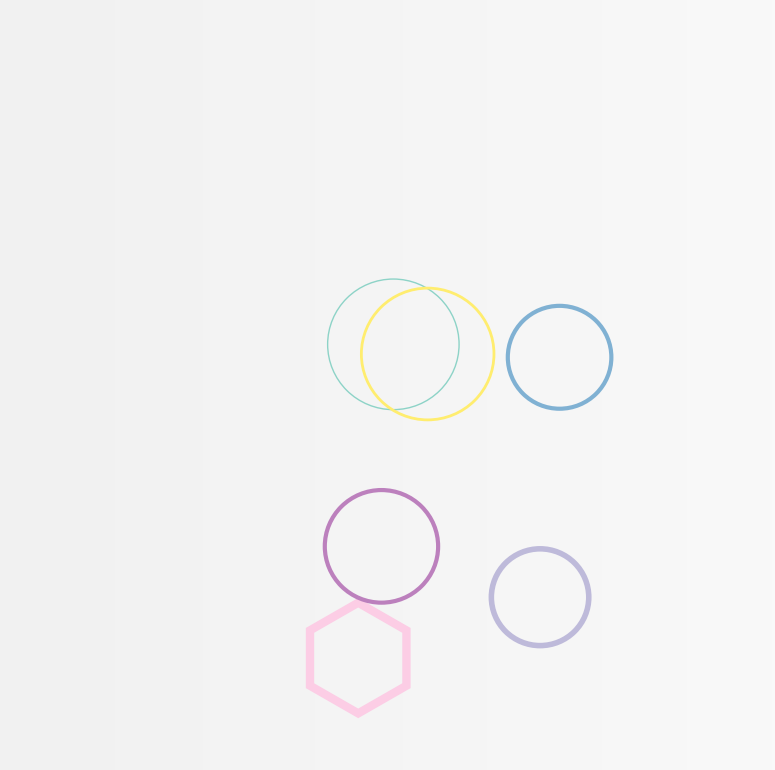[{"shape": "circle", "thickness": 0.5, "radius": 0.42, "center": [0.508, 0.553]}, {"shape": "circle", "thickness": 2, "radius": 0.31, "center": [0.697, 0.224]}, {"shape": "circle", "thickness": 1.5, "radius": 0.33, "center": [0.722, 0.536]}, {"shape": "hexagon", "thickness": 3, "radius": 0.36, "center": [0.462, 0.145]}, {"shape": "circle", "thickness": 1.5, "radius": 0.37, "center": [0.492, 0.29]}, {"shape": "circle", "thickness": 1, "radius": 0.43, "center": [0.552, 0.54]}]